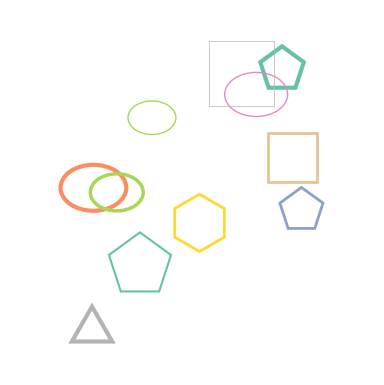[{"shape": "pentagon", "thickness": 1.5, "radius": 0.42, "center": [0.364, 0.312]}, {"shape": "pentagon", "thickness": 3, "radius": 0.3, "center": [0.733, 0.82]}, {"shape": "oval", "thickness": 3, "radius": 0.43, "center": [0.243, 0.512]}, {"shape": "pentagon", "thickness": 2, "radius": 0.29, "center": [0.783, 0.454]}, {"shape": "oval", "thickness": 1, "radius": 0.41, "center": [0.665, 0.755]}, {"shape": "oval", "thickness": 1, "radius": 0.31, "center": [0.395, 0.694]}, {"shape": "oval", "thickness": 2.5, "radius": 0.34, "center": [0.303, 0.5]}, {"shape": "hexagon", "thickness": 2, "radius": 0.37, "center": [0.518, 0.421]}, {"shape": "square", "thickness": 2, "radius": 0.31, "center": [0.76, 0.591]}, {"shape": "square", "thickness": 0.5, "radius": 0.42, "center": [0.626, 0.81]}, {"shape": "triangle", "thickness": 3, "radius": 0.3, "center": [0.239, 0.143]}]